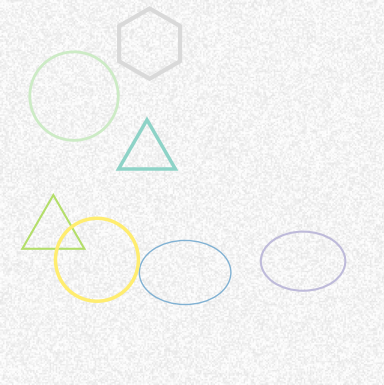[{"shape": "triangle", "thickness": 2.5, "radius": 0.43, "center": [0.382, 0.604]}, {"shape": "oval", "thickness": 1.5, "radius": 0.55, "center": [0.787, 0.322]}, {"shape": "oval", "thickness": 1, "radius": 0.59, "center": [0.481, 0.292]}, {"shape": "triangle", "thickness": 1.5, "radius": 0.47, "center": [0.139, 0.4]}, {"shape": "hexagon", "thickness": 3, "radius": 0.46, "center": [0.389, 0.887]}, {"shape": "circle", "thickness": 2, "radius": 0.57, "center": [0.192, 0.75]}, {"shape": "circle", "thickness": 2.5, "radius": 0.54, "center": [0.252, 0.325]}]